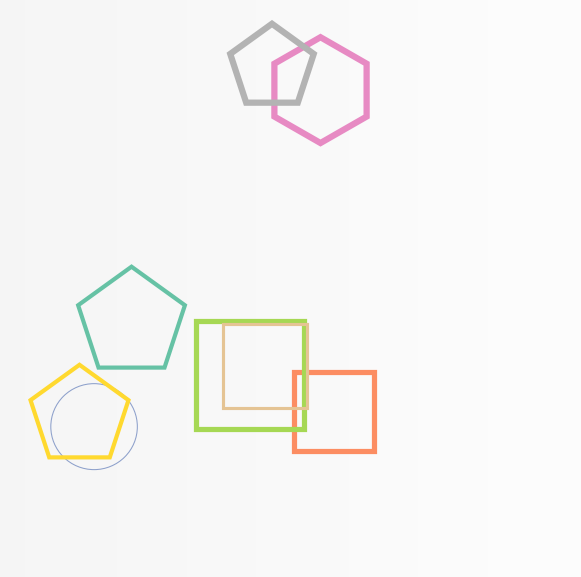[{"shape": "pentagon", "thickness": 2, "radius": 0.48, "center": [0.226, 0.441]}, {"shape": "square", "thickness": 2.5, "radius": 0.34, "center": [0.575, 0.286]}, {"shape": "circle", "thickness": 0.5, "radius": 0.37, "center": [0.162, 0.26]}, {"shape": "hexagon", "thickness": 3, "radius": 0.46, "center": [0.551, 0.843]}, {"shape": "square", "thickness": 2.5, "radius": 0.47, "center": [0.43, 0.35]}, {"shape": "pentagon", "thickness": 2, "radius": 0.44, "center": [0.137, 0.279]}, {"shape": "square", "thickness": 1.5, "radius": 0.36, "center": [0.456, 0.366]}, {"shape": "pentagon", "thickness": 3, "radius": 0.38, "center": [0.468, 0.882]}]